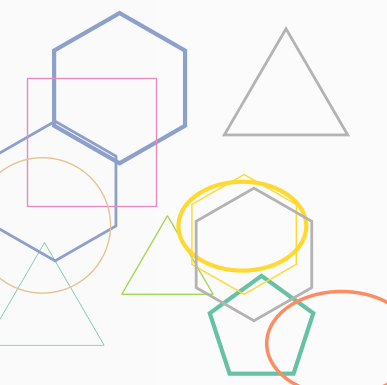[{"shape": "triangle", "thickness": 0.5, "radius": 0.89, "center": [0.115, 0.192]}, {"shape": "pentagon", "thickness": 3, "radius": 0.7, "center": [0.675, 0.143]}, {"shape": "oval", "thickness": 2.5, "radius": 0.96, "center": [0.881, 0.108]}, {"shape": "hexagon", "thickness": 3, "radius": 0.98, "center": [0.309, 0.771]}, {"shape": "hexagon", "thickness": 2, "radius": 0.91, "center": [0.142, 0.504]}, {"shape": "square", "thickness": 1, "radius": 0.83, "center": [0.236, 0.631]}, {"shape": "triangle", "thickness": 1, "radius": 0.68, "center": [0.432, 0.304]}, {"shape": "oval", "thickness": 3, "radius": 0.82, "center": [0.625, 0.413]}, {"shape": "hexagon", "thickness": 1, "radius": 0.78, "center": [0.63, 0.391]}, {"shape": "circle", "thickness": 1, "radius": 0.88, "center": [0.109, 0.415]}, {"shape": "hexagon", "thickness": 2, "radius": 0.86, "center": [0.655, 0.339]}, {"shape": "triangle", "thickness": 2, "radius": 0.92, "center": [0.738, 0.741]}]